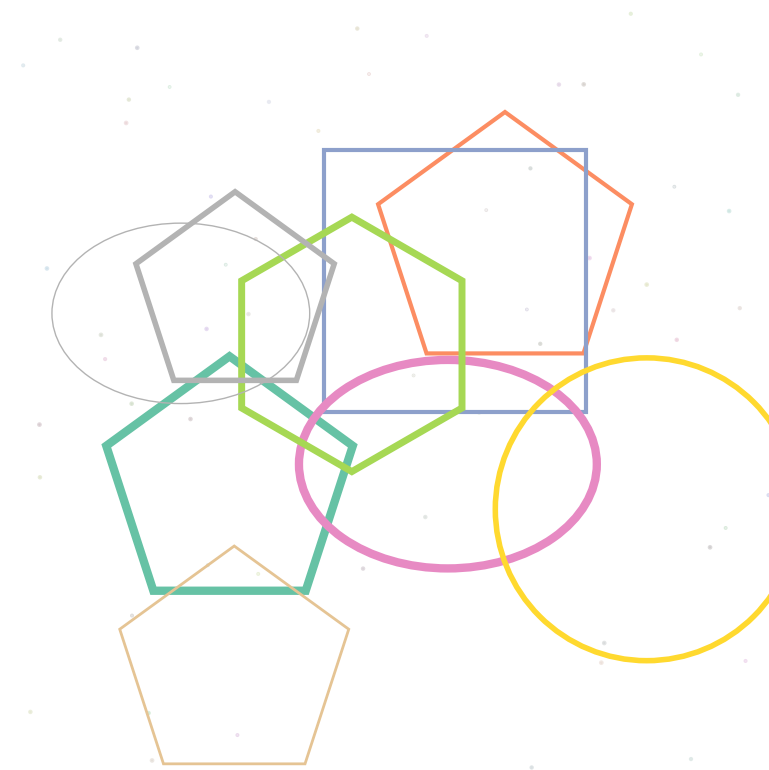[{"shape": "pentagon", "thickness": 3, "radius": 0.84, "center": [0.298, 0.369]}, {"shape": "pentagon", "thickness": 1.5, "radius": 0.87, "center": [0.656, 0.681]}, {"shape": "square", "thickness": 1.5, "radius": 0.85, "center": [0.591, 0.635]}, {"shape": "oval", "thickness": 3, "radius": 0.97, "center": [0.582, 0.397]}, {"shape": "hexagon", "thickness": 2.5, "radius": 0.83, "center": [0.457, 0.553]}, {"shape": "circle", "thickness": 2, "radius": 0.98, "center": [0.84, 0.339]}, {"shape": "pentagon", "thickness": 1, "radius": 0.78, "center": [0.304, 0.135]}, {"shape": "pentagon", "thickness": 2, "radius": 0.68, "center": [0.305, 0.616]}, {"shape": "oval", "thickness": 0.5, "radius": 0.84, "center": [0.235, 0.593]}]